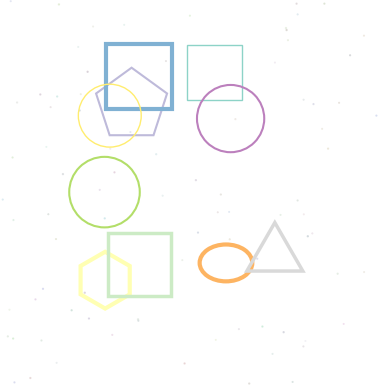[{"shape": "square", "thickness": 1, "radius": 0.36, "center": [0.557, 0.812]}, {"shape": "hexagon", "thickness": 3, "radius": 0.37, "center": [0.273, 0.272]}, {"shape": "pentagon", "thickness": 1.5, "radius": 0.48, "center": [0.342, 0.727]}, {"shape": "square", "thickness": 3, "radius": 0.43, "center": [0.361, 0.802]}, {"shape": "oval", "thickness": 3, "radius": 0.34, "center": [0.587, 0.317]}, {"shape": "circle", "thickness": 1.5, "radius": 0.46, "center": [0.271, 0.501]}, {"shape": "triangle", "thickness": 2.5, "radius": 0.42, "center": [0.714, 0.338]}, {"shape": "circle", "thickness": 1.5, "radius": 0.44, "center": [0.599, 0.692]}, {"shape": "square", "thickness": 2.5, "radius": 0.41, "center": [0.362, 0.313]}, {"shape": "circle", "thickness": 1, "radius": 0.41, "center": [0.285, 0.7]}]